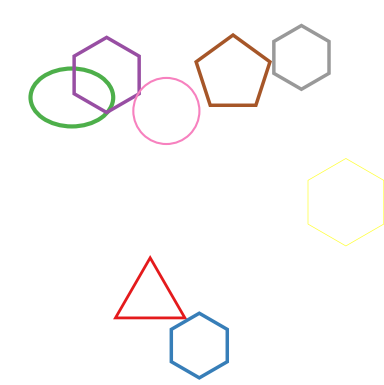[{"shape": "triangle", "thickness": 2, "radius": 0.52, "center": [0.39, 0.226]}, {"shape": "hexagon", "thickness": 2.5, "radius": 0.42, "center": [0.518, 0.102]}, {"shape": "oval", "thickness": 3, "radius": 0.54, "center": [0.187, 0.747]}, {"shape": "hexagon", "thickness": 2.5, "radius": 0.49, "center": [0.277, 0.805]}, {"shape": "hexagon", "thickness": 0.5, "radius": 0.57, "center": [0.898, 0.475]}, {"shape": "pentagon", "thickness": 2.5, "radius": 0.5, "center": [0.605, 0.808]}, {"shape": "circle", "thickness": 1.5, "radius": 0.43, "center": [0.432, 0.712]}, {"shape": "hexagon", "thickness": 2.5, "radius": 0.41, "center": [0.783, 0.851]}]